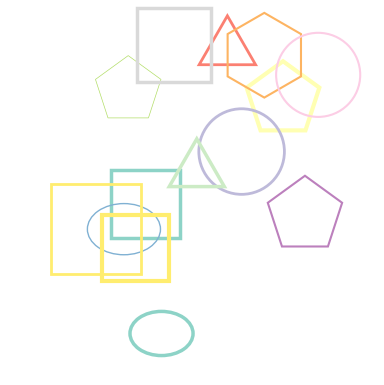[{"shape": "square", "thickness": 2.5, "radius": 0.45, "center": [0.379, 0.47]}, {"shape": "oval", "thickness": 2.5, "radius": 0.41, "center": [0.42, 0.134]}, {"shape": "pentagon", "thickness": 3, "radius": 0.5, "center": [0.735, 0.742]}, {"shape": "circle", "thickness": 2, "radius": 0.56, "center": [0.628, 0.606]}, {"shape": "triangle", "thickness": 2, "radius": 0.42, "center": [0.591, 0.874]}, {"shape": "oval", "thickness": 1, "radius": 0.47, "center": [0.322, 0.405]}, {"shape": "hexagon", "thickness": 1.5, "radius": 0.55, "center": [0.687, 0.857]}, {"shape": "pentagon", "thickness": 0.5, "radius": 0.45, "center": [0.333, 0.766]}, {"shape": "circle", "thickness": 1.5, "radius": 0.55, "center": [0.826, 0.806]}, {"shape": "square", "thickness": 2.5, "radius": 0.48, "center": [0.451, 0.884]}, {"shape": "pentagon", "thickness": 1.5, "radius": 0.51, "center": [0.792, 0.442]}, {"shape": "triangle", "thickness": 2.5, "radius": 0.41, "center": [0.511, 0.557]}, {"shape": "square", "thickness": 3, "radius": 0.43, "center": [0.352, 0.356]}, {"shape": "square", "thickness": 2, "radius": 0.58, "center": [0.249, 0.405]}]